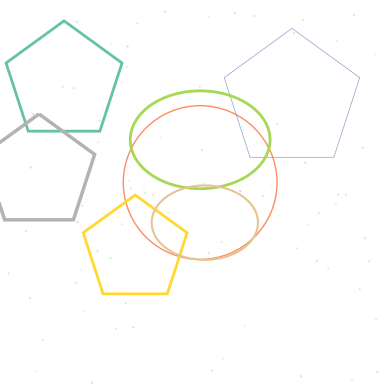[{"shape": "pentagon", "thickness": 2, "radius": 0.79, "center": [0.166, 0.787]}, {"shape": "circle", "thickness": 1, "radius": 1.0, "center": [0.52, 0.526]}, {"shape": "pentagon", "thickness": 0.5, "radius": 0.93, "center": [0.758, 0.741]}, {"shape": "oval", "thickness": 2, "radius": 0.91, "center": [0.52, 0.637]}, {"shape": "pentagon", "thickness": 2, "radius": 0.71, "center": [0.351, 0.352]}, {"shape": "oval", "thickness": 1.5, "radius": 0.69, "center": [0.532, 0.422]}, {"shape": "pentagon", "thickness": 2.5, "radius": 0.76, "center": [0.101, 0.552]}]